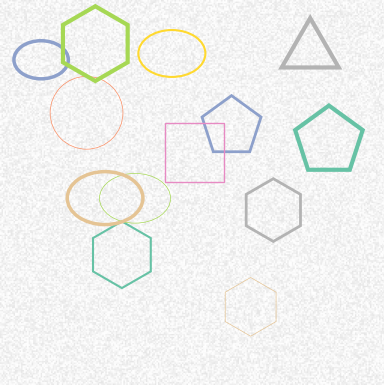[{"shape": "hexagon", "thickness": 1.5, "radius": 0.43, "center": [0.317, 0.338]}, {"shape": "pentagon", "thickness": 3, "radius": 0.46, "center": [0.854, 0.634]}, {"shape": "circle", "thickness": 0.5, "radius": 0.47, "center": [0.225, 0.707]}, {"shape": "pentagon", "thickness": 2, "radius": 0.4, "center": [0.601, 0.671]}, {"shape": "oval", "thickness": 2.5, "radius": 0.35, "center": [0.107, 0.845]}, {"shape": "square", "thickness": 1, "radius": 0.38, "center": [0.505, 0.603]}, {"shape": "oval", "thickness": 0.5, "radius": 0.46, "center": [0.351, 0.485]}, {"shape": "hexagon", "thickness": 3, "radius": 0.49, "center": [0.248, 0.887]}, {"shape": "oval", "thickness": 1.5, "radius": 0.44, "center": [0.446, 0.861]}, {"shape": "hexagon", "thickness": 0.5, "radius": 0.38, "center": [0.651, 0.203]}, {"shape": "oval", "thickness": 2.5, "radius": 0.49, "center": [0.273, 0.485]}, {"shape": "triangle", "thickness": 3, "radius": 0.43, "center": [0.806, 0.868]}, {"shape": "hexagon", "thickness": 2, "radius": 0.41, "center": [0.71, 0.454]}]